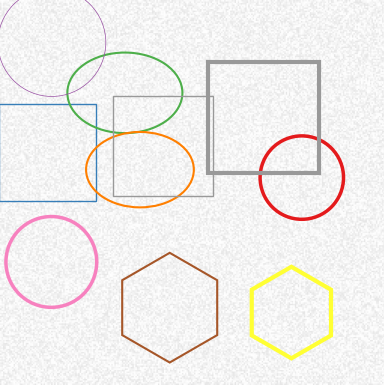[{"shape": "circle", "thickness": 2.5, "radius": 0.54, "center": [0.784, 0.539]}, {"shape": "square", "thickness": 1, "radius": 0.63, "center": [0.123, 0.604]}, {"shape": "oval", "thickness": 1.5, "radius": 0.75, "center": [0.324, 0.759]}, {"shape": "circle", "thickness": 0.5, "radius": 0.7, "center": [0.135, 0.89]}, {"shape": "oval", "thickness": 1.5, "radius": 0.7, "center": [0.364, 0.559]}, {"shape": "hexagon", "thickness": 3, "radius": 0.59, "center": [0.757, 0.188]}, {"shape": "hexagon", "thickness": 1.5, "radius": 0.71, "center": [0.441, 0.201]}, {"shape": "circle", "thickness": 2.5, "radius": 0.59, "center": [0.133, 0.32]}, {"shape": "square", "thickness": 1, "radius": 0.65, "center": [0.423, 0.621]}, {"shape": "square", "thickness": 3, "radius": 0.72, "center": [0.685, 0.696]}]